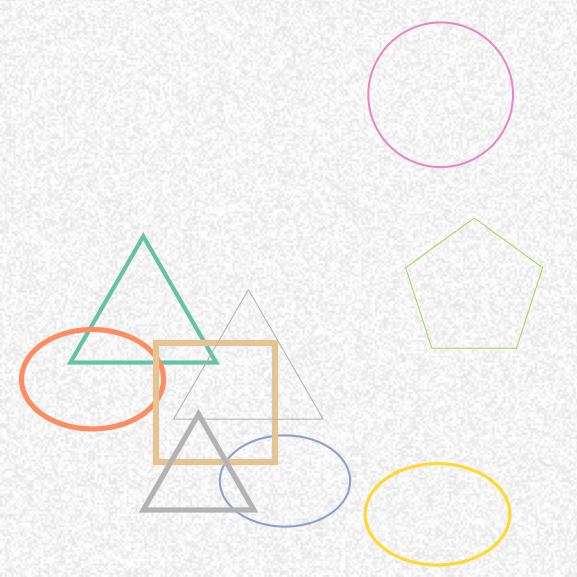[{"shape": "triangle", "thickness": 2, "radius": 0.73, "center": [0.248, 0.444]}, {"shape": "oval", "thickness": 2.5, "radius": 0.61, "center": [0.16, 0.342]}, {"shape": "oval", "thickness": 1, "radius": 0.56, "center": [0.493, 0.166]}, {"shape": "circle", "thickness": 1, "radius": 0.63, "center": [0.763, 0.835]}, {"shape": "pentagon", "thickness": 0.5, "radius": 0.62, "center": [0.821, 0.497]}, {"shape": "oval", "thickness": 1.5, "radius": 0.63, "center": [0.758, 0.109]}, {"shape": "square", "thickness": 3, "radius": 0.52, "center": [0.373, 0.302]}, {"shape": "triangle", "thickness": 0.5, "radius": 0.75, "center": [0.43, 0.348]}, {"shape": "triangle", "thickness": 2.5, "radius": 0.55, "center": [0.344, 0.171]}]